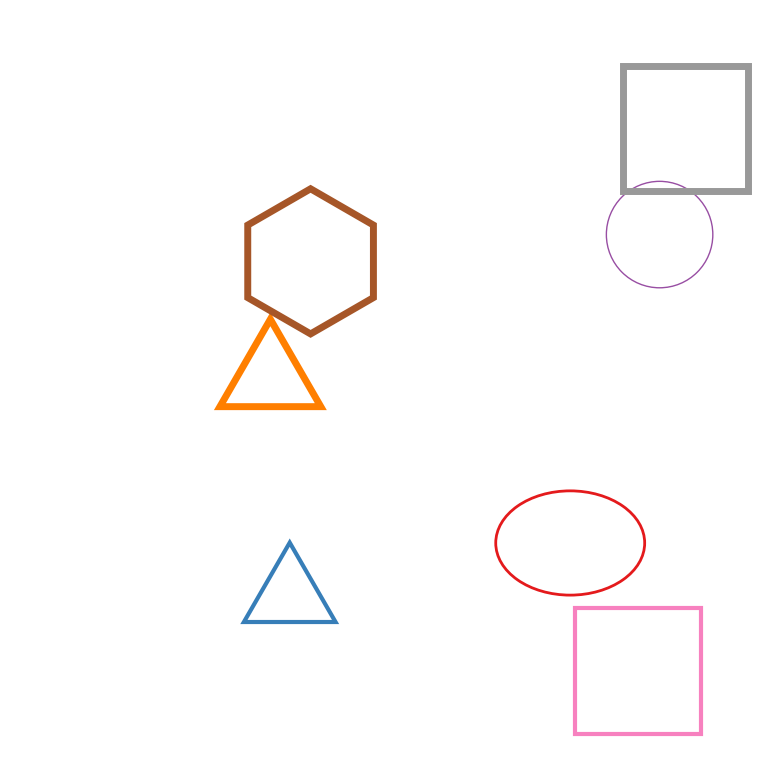[{"shape": "oval", "thickness": 1, "radius": 0.48, "center": [0.741, 0.295]}, {"shape": "triangle", "thickness": 1.5, "radius": 0.34, "center": [0.376, 0.227]}, {"shape": "circle", "thickness": 0.5, "radius": 0.35, "center": [0.857, 0.695]}, {"shape": "triangle", "thickness": 2.5, "radius": 0.38, "center": [0.351, 0.51]}, {"shape": "hexagon", "thickness": 2.5, "radius": 0.47, "center": [0.403, 0.661]}, {"shape": "square", "thickness": 1.5, "radius": 0.41, "center": [0.829, 0.128]}, {"shape": "square", "thickness": 2.5, "radius": 0.41, "center": [0.89, 0.833]}]